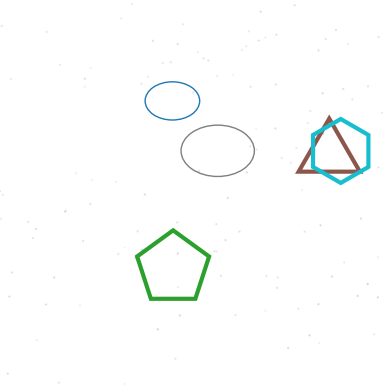[{"shape": "oval", "thickness": 1, "radius": 0.35, "center": [0.448, 0.738]}, {"shape": "pentagon", "thickness": 3, "radius": 0.49, "center": [0.45, 0.303]}, {"shape": "triangle", "thickness": 3, "radius": 0.46, "center": [0.855, 0.6]}, {"shape": "oval", "thickness": 1, "radius": 0.48, "center": [0.565, 0.608]}, {"shape": "hexagon", "thickness": 3, "radius": 0.42, "center": [0.885, 0.608]}]